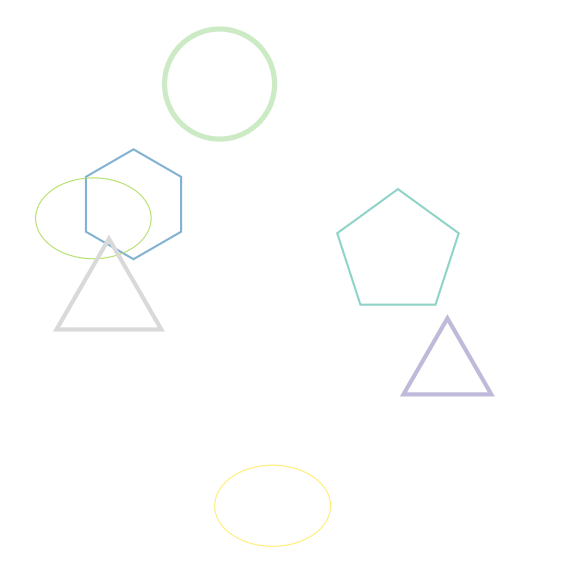[{"shape": "pentagon", "thickness": 1, "radius": 0.55, "center": [0.689, 0.561]}, {"shape": "triangle", "thickness": 2, "radius": 0.44, "center": [0.775, 0.36]}, {"shape": "hexagon", "thickness": 1, "radius": 0.48, "center": [0.231, 0.645]}, {"shape": "oval", "thickness": 0.5, "radius": 0.5, "center": [0.162, 0.621]}, {"shape": "triangle", "thickness": 2, "radius": 0.52, "center": [0.189, 0.481]}, {"shape": "circle", "thickness": 2.5, "radius": 0.48, "center": [0.38, 0.854]}, {"shape": "oval", "thickness": 0.5, "radius": 0.5, "center": [0.472, 0.123]}]